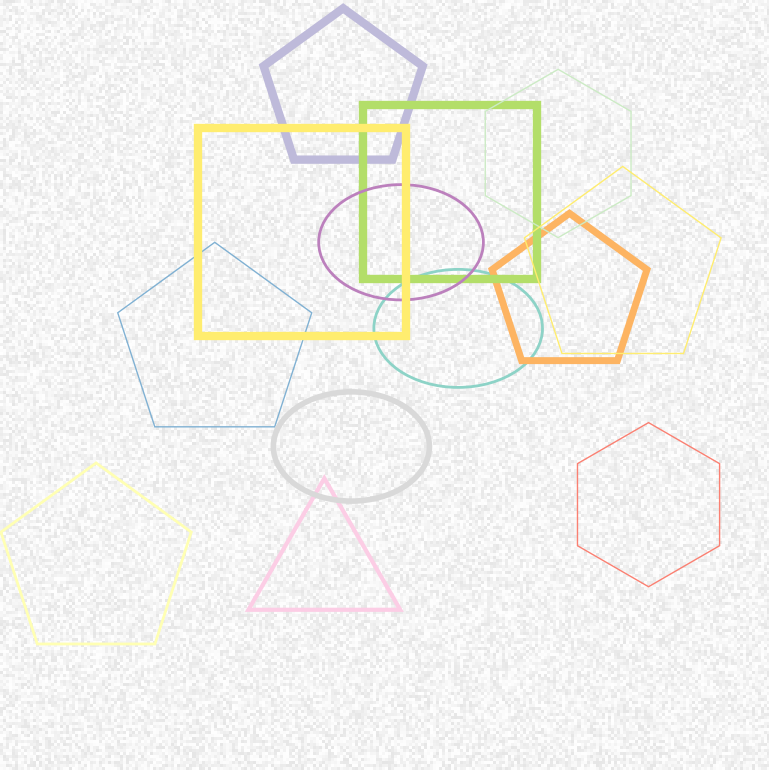[{"shape": "oval", "thickness": 1, "radius": 0.55, "center": [0.595, 0.574]}, {"shape": "pentagon", "thickness": 1, "radius": 0.65, "center": [0.125, 0.269]}, {"shape": "pentagon", "thickness": 3, "radius": 0.54, "center": [0.446, 0.881]}, {"shape": "hexagon", "thickness": 0.5, "radius": 0.53, "center": [0.842, 0.345]}, {"shape": "pentagon", "thickness": 0.5, "radius": 0.66, "center": [0.279, 0.553]}, {"shape": "pentagon", "thickness": 2.5, "radius": 0.53, "center": [0.74, 0.617]}, {"shape": "square", "thickness": 3, "radius": 0.56, "center": [0.584, 0.751]}, {"shape": "triangle", "thickness": 1.5, "radius": 0.57, "center": [0.421, 0.265]}, {"shape": "oval", "thickness": 2, "radius": 0.51, "center": [0.456, 0.42]}, {"shape": "oval", "thickness": 1, "radius": 0.53, "center": [0.521, 0.685]}, {"shape": "hexagon", "thickness": 0.5, "radius": 0.55, "center": [0.725, 0.801]}, {"shape": "pentagon", "thickness": 0.5, "radius": 0.67, "center": [0.809, 0.65]}, {"shape": "square", "thickness": 3, "radius": 0.67, "center": [0.392, 0.699]}]